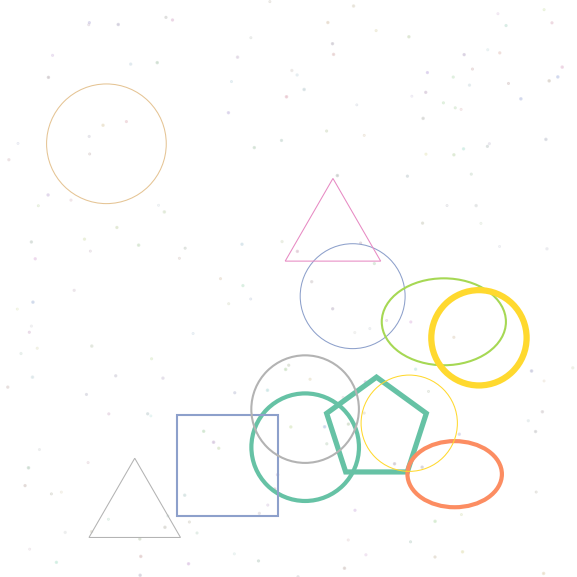[{"shape": "pentagon", "thickness": 2.5, "radius": 0.45, "center": [0.652, 0.255]}, {"shape": "circle", "thickness": 2, "radius": 0.47, "center": [0.528, 0.225]}, {"shape": "oval", "thickness": 2, "radius": 0.41, "center": [0.787, 0.178]}, {"shape": "square", "thickness": 1, "radius": 0.44, "center": [0.395, 0.193]}, {"shape": "circle", "thickness": 0.5, "radius": 0.45, "center": [0.611, 0.486]}, {"shape": "triangle", "thickness": 0.5, "radius": 0.48, "center": [0.577, 0.595]}, {"shape": "oval", "thickness": 1, "radius": 0.54, "center": [0.769, 0.442]}, {"shape": "circle", "thickness": 0.5, "radius": 0.42, "center": [0.709, 0.266]}, {"shape": "circle", "thickness": 3, "radius": 0.41, "center": [0.829, 0.414]}, {"shape": "circle", "thickness": 0.5, "radius": 0.52, "center": [0.184, 0.75]}, {"shape": "triangle", "thickness": 0.5, "radius": 0.46, "center": [0.233, 0.114]}, {"shape": "circle", "thickness": 1, "radius": 0.47, "center": [0.528, 0.291]}]